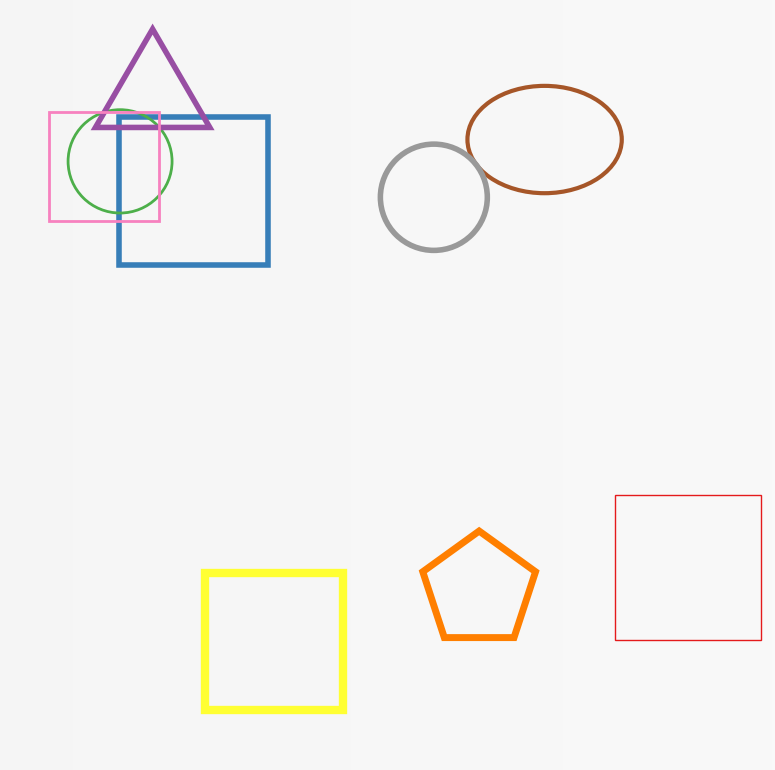[{"shape": "square", "thickness": 0.5, "radius": 0.47, "center": [0.888, 0.263]}, {"shape": "square", "thickness": 2, "radius": 0.48, "center": [0.25, 0.752]}, {"shape": "circle", "thickness": 1, "radius": 0.34, "center": [0.155, 0.79]}, {"shape": "triangle", "thickness": 2, "radius": 0.43, "center": [0.197, 0.877]}, {"shape": "pentagon", "thickness": 2.5, "radius": 0.38, "center": [0.618, 0.234]}, {"shape": "square", "thickness": 3, "radius": 0.44, "center": [0.353, 0.167]}, {"shape": "oval", "thickness": 1.5, "radius": 0.5, "center": [0.703, 0.819]}, {"shape": "square", "thickness": 1, "radius": 0.35, "center": [0.134, 0.784]}, {"shape": "circle", "thickness": 2, "radius": 0.34, "center": [0.56, 0.744]}]